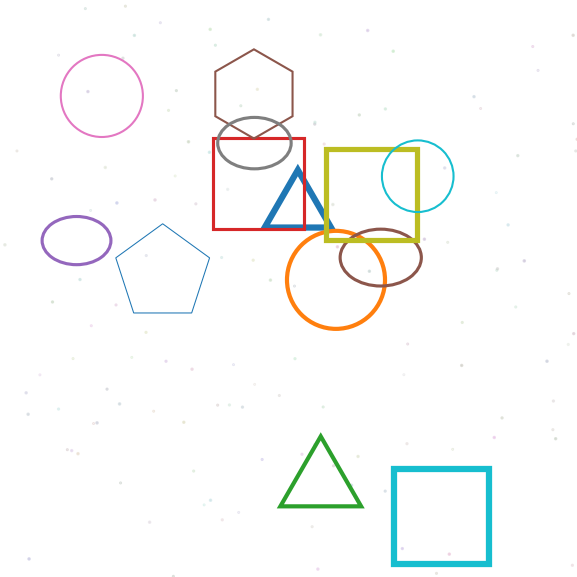[{"shape": "triangle", "thickness": 3, "radius": 0.33, "center": [0.516, 0.638]}, {"shape": "pentagon", "thickness": 0.5, "radius": 0.43, "center": [0.282, 0.526]}, {"shape": "circle", "thickness": 2, "radius": 0.42, "center": [0.582, 0.515]}, {"shape": "triangle", "thickness": 2, "radius": 0.4, "center": [0.555, 0.163]}, {"shape": "square", "thickness": 1.5, "radius": 0.39, "center": [0.448, 0.681]}, {"shape": "oval", "thickness": 1.5, "radius": 0.3, "center": [0.132, 0.583]}, {"shape": "oval", "thickness": 1.5, "radius": 0.35, "center": [0.659, 0.553]}, {"shape": "hexagon", "thickness": 1, "radius": 0.39, "center": [0.44, 0.836]}, {"shape": "circle", "thickness": 1, "radius": 0.36, "center": [0.176, 0.833]}, {"shape": "oval", "thickness": 1.5, "radius": 0.32, "center": [0.441, 0.751]}, {"shape": "square", "thickness": 2.5, "radius": 0.4, "center": [0.643, 0.662]}, {"shape": "circle", "thickness": 1, "radius": 0.31, "center": [0.723, 0.694]}, {"shape": "square", "thickness": 3, "radius": 0.41, "center": [0.765, 0.104]}]